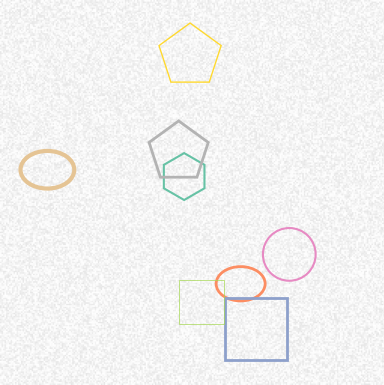[{"shape": "hexagon", "thickness": 1.5, "radius": 0.3, "center": [0.478, 0.541]}, {"shape": "oval", "thickness": 2, "radius": 0.32, "center": [0.625, 0.263]}, {"shape": "square", "thickness": 2, "radius": 0.4, "center": [0.665, 0.146]}, {"shape": "circle", "thickness": 1.5, "radius": 0.34, "center": [0.751, 0.339]}, {"shape": "square", "thickness": 0.5, "radius": 0.29, "center": [0.523, 0.215]}, {"shape": "pentagon", "thickness": 1, "radius": 0.42, "center": [0.494, 0.855]}, {"shape": "oval", "thickness": 3, "radius": 0.35, "center": [0.123, 0.559]}, {"shape": "pentagon", "thickness": 2, "radius": 0.4, "center": [0.464, 0.605]}]